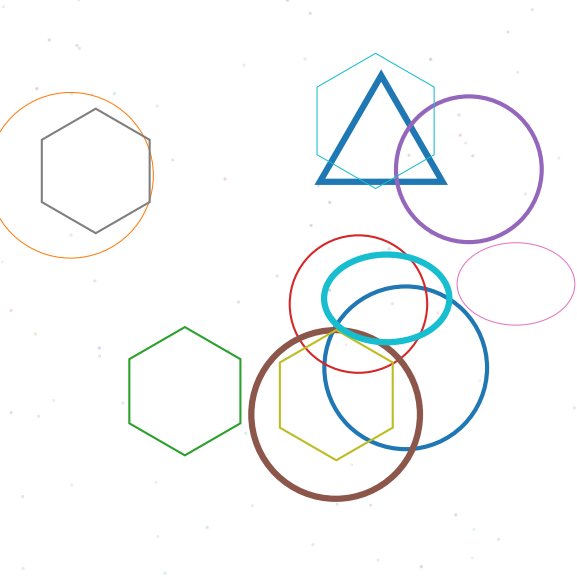[{"shape": "circle", "thickness": 2, "radius": 0.7, "center": [0.703, 0.362]}, {"shape": "triangle", "thickness": 3, "radius": 0.61, "center": [0.66, 0.746]}, {"shape": "circle", "thickness": 0.5, "radius": 0.72, "center": [0.122, 0.696]}, {"shape": "hexagon", "thickness": 1, "radius": 0.56, "center": [0.32, 0.322]}, {"shape": "circle", "thickness": 1, "radius": 0.6, "center": [0.621, 0.473]}, {"shape": "circle", "thickness": 2, "radius": 0.63, "center": [0.812, 0.706]}, {"shape": "circle", "thickness": 3, "radius": 0.73, "center": [0.581, 0.281]}, {"shape": "oval", "thickness": 0.5, "radius": 0.51, "center": [0.893, 0.507]}, {"shape": "hexagon", "thickness": 1, "radius": 0.54, "center": [0.166, 0.703]}, {"shape": "hexagon", "thickness": 1, "radius": 0.56, "center": [0.582, 0.315]}, {"shape": "hexagon", "thickness": 0.5, "radius": 0.59, "center": [0.65, 0.79]}, {"shape": "oval", "thickness": 3, "radius": 0.54, "center": [0.67, 0.482]}]